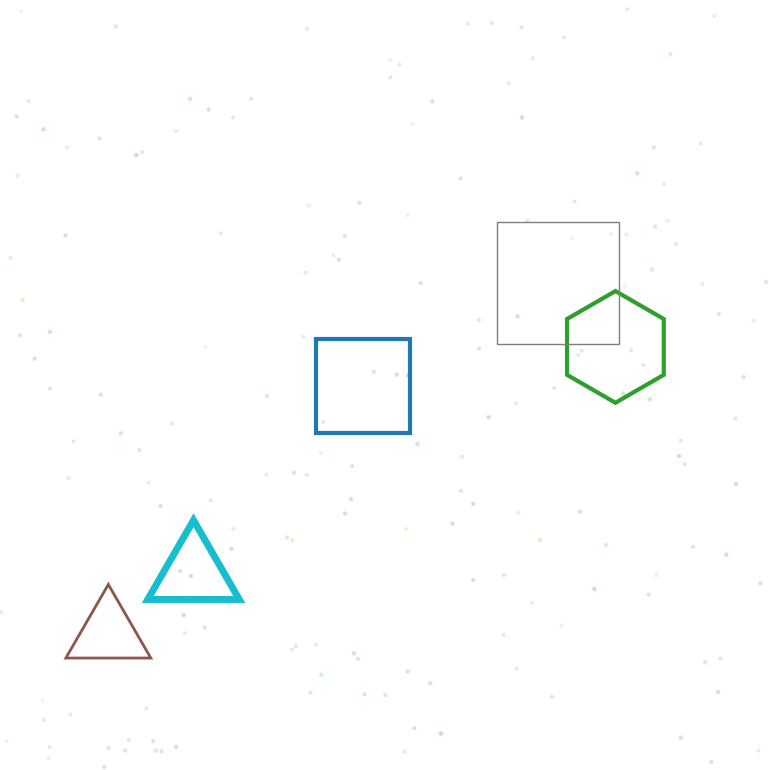[{"shape": "square", "thickness": 1.5, "radius": 0.3, "center": [0.471, 0.498]}, {"shape": "hexagon", "thickness": 1.5, "radius": 0.36, "center": [0.799, 0.549]}, {"shape": "triangle", "thickness": 1, "radius": 0.32, "center": [0.141, 0.177]}, {"shape": "square", "thickness": 0.5, "radius": 0.4, "center": [0.725, 0.633]}, {"shape": "triangle", "thickness": 2.5, "radius": 0.34, "center": [0.251, 0.256]}]